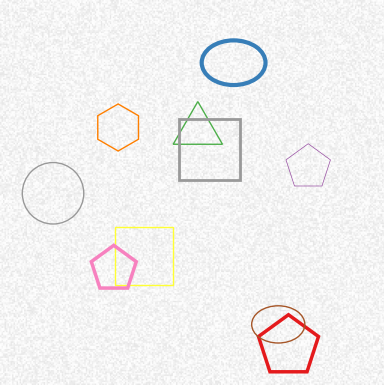[{"shape": "pentagon", "thickness": 2.5, "radius": 0.41, "center": [0.749, 0.101]}, {"shape": "oval", "thickness": 3, "radius": 0.41, "center": [0.607, 0.837]}, {"shape": "triangle", "thickness": 1, "radius": 0.37, "center": [0.514, 0.662]}, {"shape": "pentagon", "thickness": 0.5, "radius": 0.3, "center": [0.801, 0.566]}, {"shape": "hexagon", "thickness": 1, "radius": 0.31, "center": [0.307, 0.669]}, {"shape": "square", "thickness": 1, "radius": 0.38, "center": [0.374, 0.335]}, {"shape": "oval", "thickness": 1, "radius": 0.35, "center": [0.723, 0.157]}, {"shape": "pentagon", "thickness": 2.5, "radius": 0.31, "center": [0.296, 0.301]}, {"shape": "circle", "thickness": 1, "radius": 0.4, "center": [0.138, 0.498]}, {"shape": "square", "thickness": 2, "radius": 0.4, "center": [0.545, 0.611]}]